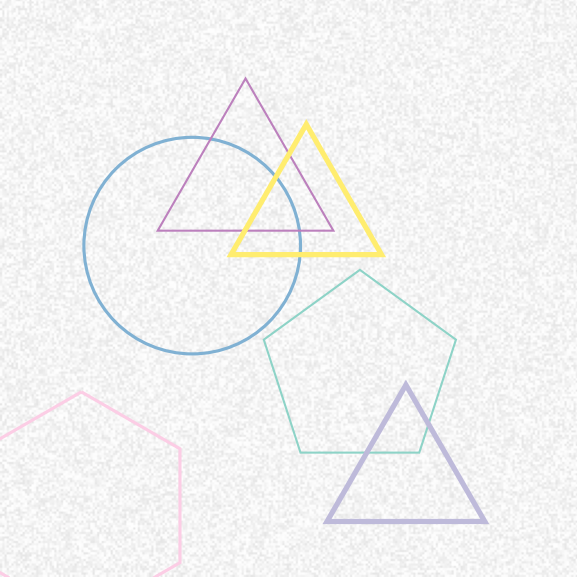[{"shape": "pentagon", "thickness": 1, "radius": 0.87, "center": [0.623, 0.357]}, {"shape": "triangle", "thickness": 2.5, "radius": 0.79, "center": [0.703, 0.175]}, {"shape": "circle", "thickness": 1.5, "radius": 0.94, "center": [0.333, 0.574]}, {"shape": "hexagon", "thickness": 1.5, "radius": 0.99, "center": [0.141, 0.123]}, {"shape": "triangle", "thickness": 1, "radius": 0.88, "center": [0.425, 0.688]}, {"shape": "triangle", "thickness": 2.5, "radius": 0.75, "center": [0.53, 0.633]}]